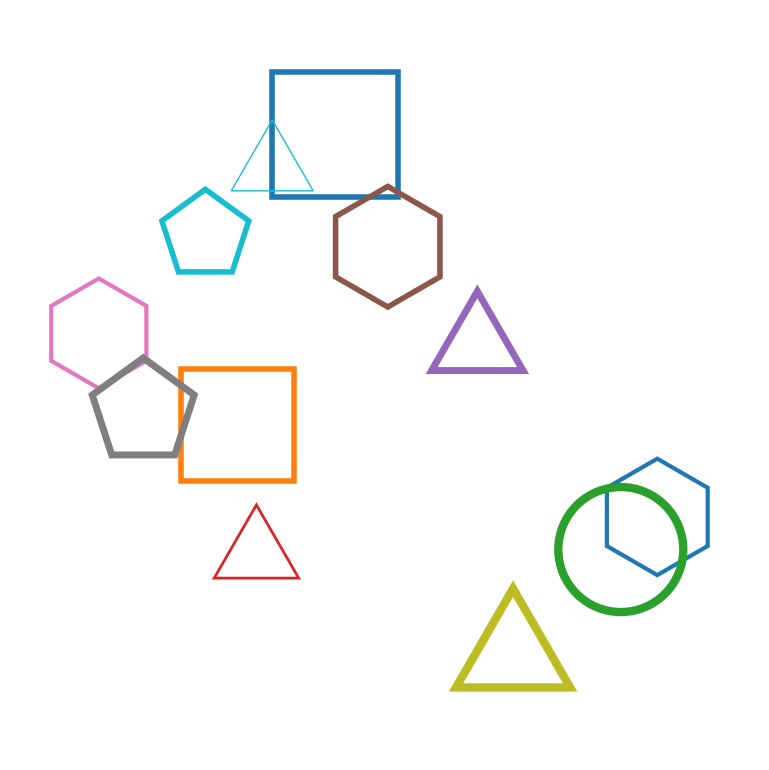[{"shape": "square", "thickness": 2, "radius": 0.41, "center": [0.435, 0.825]}, {"shape": "hexagon", "thickness": 1.5, "radius": 0.38, "center": [0.854, 0.329]}, {"shape": "square", "thickness": 2, "radius": 0.37, "center": [0.309, 0.448]}, {"shape": "circle", "thickness": 3, "radius": 0.41, "center": [0.806, 0.286]}, {"shape": "triangle", "thickness": 1, "radius": 0.32, "center": [0.333, 0.281]}, {"shape": "triangle", "thickness": 2.5, "radius": 0.34, "center": [0.62, 0.553]}, {"shape": "hexagon", "thickness": 2, "radius": 0.39, "center": [0.504, 0.68]}, {"shape": "hexagon", "thickness": 1.5, "radius": 0.36, "center": [0.128, 0.567]}, {"shape": "pentagon", "thickness": 2.5, "radius": 0.35, "center": [0.186, 0.465]}, {"shape": "triangle", "thickness": 3, "radius": 0.43, "center": [0.666, 0.15]}, {"shape": "pentagon", "thickness": 2, "radius": 0.3, "center": [0.267, 0.695]}, {"shape": "triangle", "thickness": 0.5, "radius": 0.31, "center": [0.354, 0.783]}]